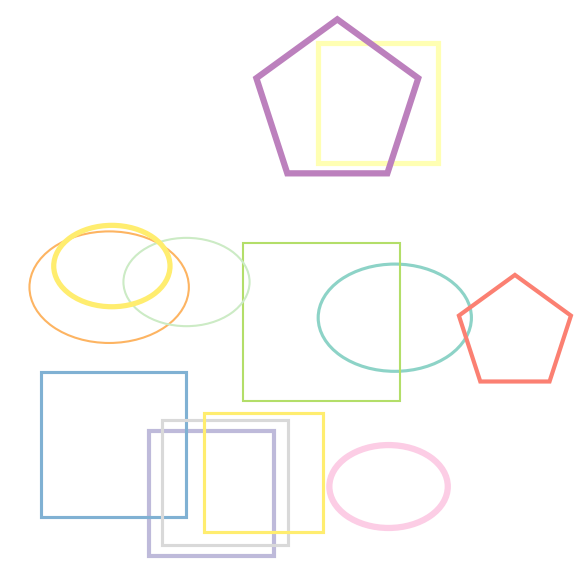[{"shape": "oval", "thickness": 1.5, "radius": 0.66, "center": [0.684, 0.449]}, {"shape": "square", "thickness": 2.5, "radius": 0.52, "center": [0.655, 0.821]}, {"shape": "square", "thickness": 2, "radius": 0.54, "center": [0.366, 0.145]}, {"shape": "pentagon", "thickness": 2, "radius": 0.51, "center": [0.892, 0.421]}, {"shape": "square", "thickness": 1.5, "radius": 0.63, "center": [0.196, 0.229]}, {"shape": "oval", "thickness": 1, "radius": 0.69, "center": [0.189, 0.502]}, {"shape": "square", "thickness": 1, "radius": 0.68, "center": [0.557, 0.441]}, {"shape": "oval", "thickness": 3, "radius": 0.51, "center": [0.673, 0.157]}, {"shape": "square", "thickness": 1.5, "radius": 0.54, "center": [0.389, 0.163]}, {"shape": "pentagon", "thickness": 3, "radius": 0.74, "center": [0.584, 0.818]}, {"shape": "oval", "thickness": 1, "radius": 0.55, "center": [0.323, 0.511]}, {"shape": "oval", "thickness": 2.5, "radius": 0.5, "center": [0.194, 0.538]}, {"shape": "square", "thickness": 1.5, "radius": 0.52, "center": [0.456, 0.18]}]